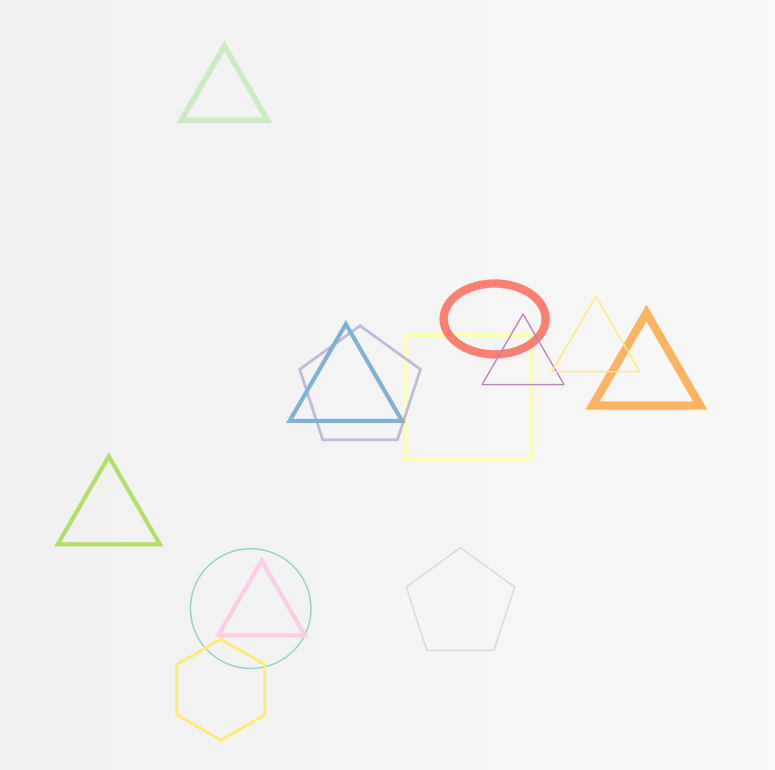[{"shape": "circle", "thickness": 0.5, "radius": 0.39, "center": [0.323, 0.21]}, {"shape": "square", "thickness": 1.5, "radius": 0.4, "center": [0.604, 0.484]}, {"shape": "pentagon", "thickness": 1, "radius": 0.41, "center": [0.465, 0.495]}, {"shape": "oval", "thickness": 3, "radius": 0.33, "center": [0.638, 0.586]}, {"shape": "triangle", "thickness": 1.5, "radius": 0.42, "center": [0.446, 0.495]}, {"shape": "triangle", "thickness": 3, "radius": 0.4, "center": [0.834, 0.513]}, {"shape": "triangle", "thickness": 1.5, "radius": 0.38, "center": [0.14, 0.331]}, {"shape": "triangle", "thickness": 1.5, "radius": 0.32, "center": [0.338, 0.207]}, {"shape": "pentagon", "thickness": 0.5, "radius": 0.37, "center": [0.594, 0.215]}, {"shape": "triangle", "thickness": 0.5, "radius": 0.31, "center": [0.675, 0.531]}, {"shape": "triangle", "thickness": 2, "radius": 0.32, "center": [0.29, 0.876]}, {"shape": "hexagon", "thickness": 1, "radius": 0.33, "center": [0.285, 0.104]}, {"shape": "triangle", "thickness": 0.5, "radius": 0.33, "center": [0.769, 0.55]}]